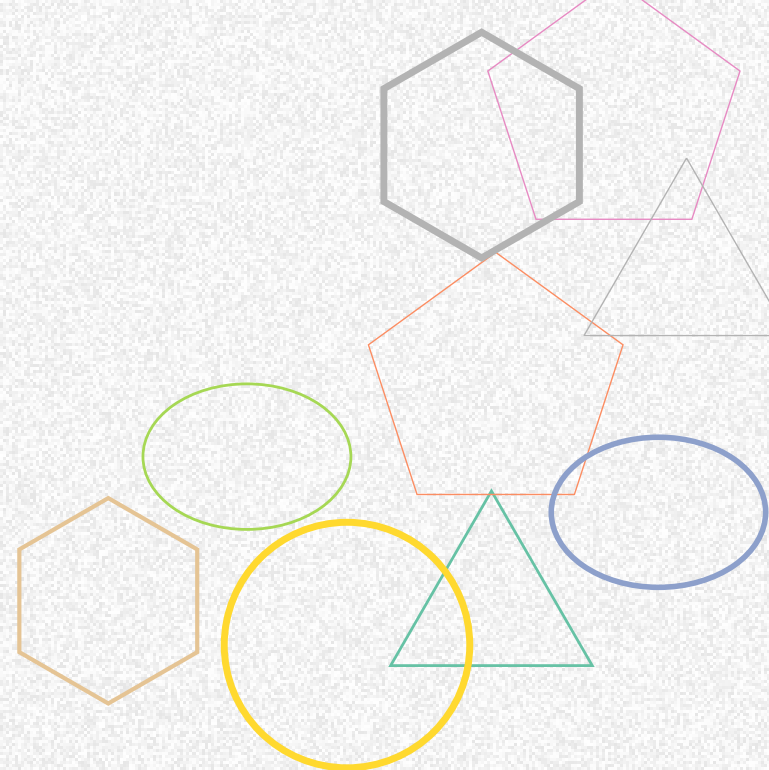[{"shape": "triangle", "thickness": 1, "radius": 0.76, "center": [0.638, 0.211]}, {"shape": "pentagon", "thickness": 0.5, "radius": 0.87, "center": [0.644, 0.498]}, {"shape": "oval", "thickness": 2, "radius": 0.7, "center": [0.855, 0.335]}, {"shape": "pentagon", "thickness": 0.5, "radius": 0.86, "center": [0.797, 0.855]}, {"shape": "oval", "thickness": 1, "radius": 0.68, "center": [0.321, 0.407]}, {"shape": "circle", "thickness": 2.5, "radius": 0.8, "center": [0.451, 0.162]}, {"shape": "hexagon", "thickness": 1.5, "radius": 0.67, "center": [0.141, 0.22]}, {"shape": "hexagon", "thickness": 2.5, "radius": 0.73, "center": [0.626, 0.812]}, {"shape": "triangle", "thickness": 0.5, "radius": 0.77, "center": [0.892, 0.641]}]